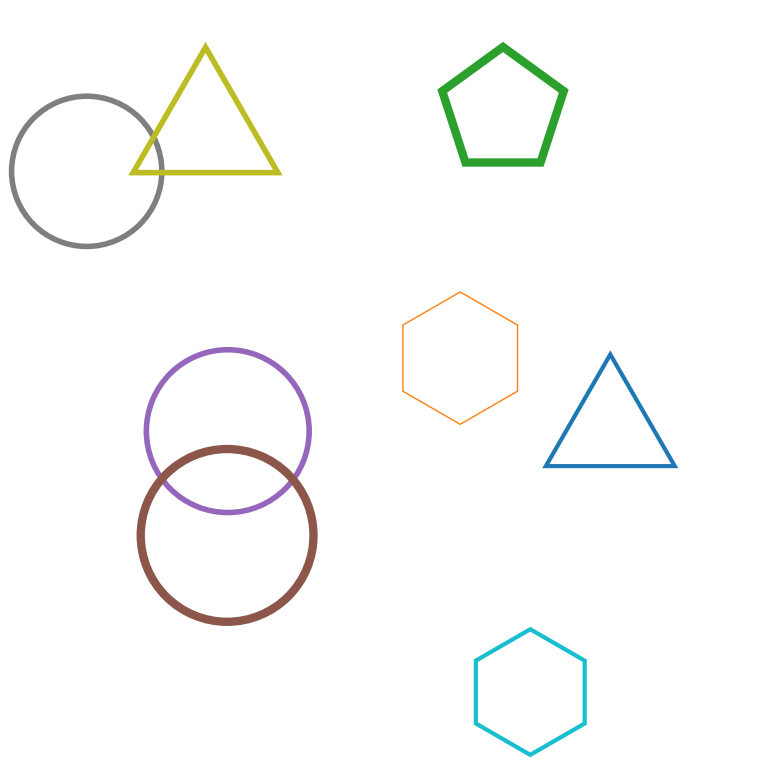[{"shape": "triangle", "thickness": 1.5, "radius": 0.48, "center": [0.793, 0.443]}, {"shape": "hexagon", "thickness": 0.5, "radius": 0.43, "center": [0.598, 0.535]}, {"shape": "pentagon", "thickness": 3, "radius": 0.41, "center": [0.653, 0.856]}, {"shape": "circle", "thickness": 2, "radius": 0.53, "center": [0.296, 0.44]}, {"shape": "circle", "thickness": 3, "radius": 0.56, "center": [0.295, 0.305]}, {"shape": "circle", "thickness": 2, "radius": 0.49, "center": [0.113, 0.778]}, {"shape": "triangle", "thickness": 2, "radius": 0.54, "center": [0.267, 0.83]}, {"shape": "hexagon", "thickness": 1.5, "radius": 0.41, "center": [0.689, 0.101]}]